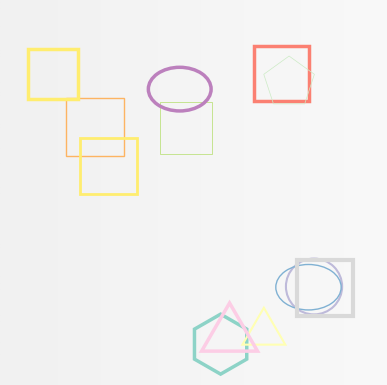[{"shape": "hexagon", "thickness": 2.5, "radius": 0.39, "center": [0.569, 0.106]}, {"shape": "triangle", "thickness": 1.5, "radius": 0.32, "center": [0.681, 0.137]}, {"shape": "circle", "thickness": 1.5, "radius": 0.36, "center": [0.81, 0.256]}, {"shape": "square", "thickness": 2.5, "radius": 0.36, "center": [0.726, 0.809]}, {"shape": "oval", "thickness": 1, "radius": 0.42, "center": [0.796, 0.254]}, {"shape": "square", "thickness": 1, "radius": 0.38, "center": [0.244, 0.67]}, {"shape": "square", "thickness": 0.5, "radius": 0.34, "center": [0.48, 0.669]}, {"shape": "triangle", "thickness": 2.5, "radius": 0.42, "center": [0.592, 0.13]}, {"shape": "square", "thickness": 3, "radius": 0.37, "center": [0.839, 0.252]}, {"shape": "oval", "thickness": 2.5, "radius": 0.4, "center": [0.464, 0.769]}, {"shape": "pentagon", "thickness": 0.5, "radius": 0.34, "center": [0.746, 0.786]}, {"shape": "square", "thickness": 2, "radius": 0.36, "center": [0.28, 0.57]}, {"shape": "square", "thickness": 2.5, "radius": 0.32, "center": [0.138, 0.807]}]